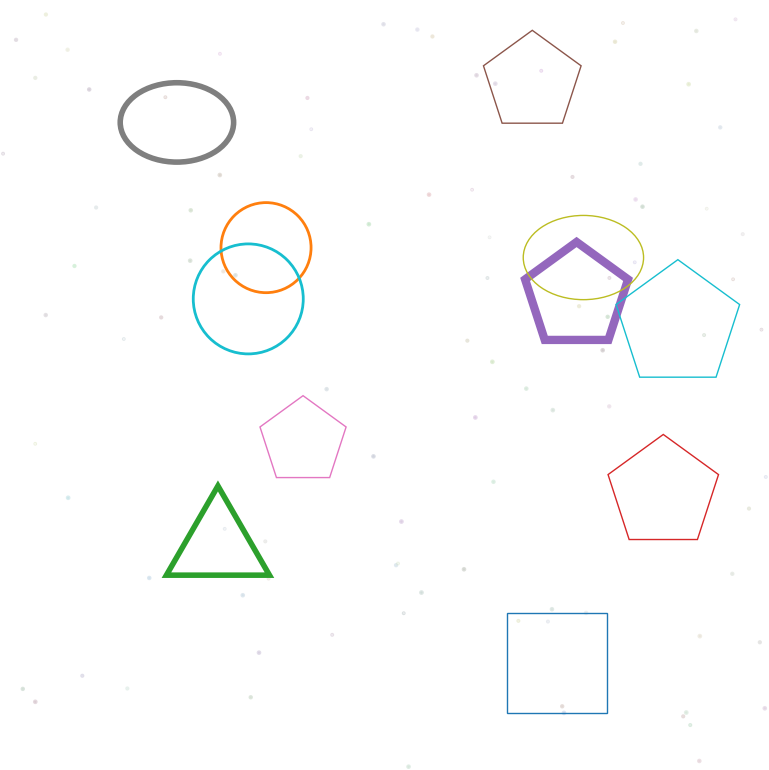[{"shape": "square", "thickness": 0.5, "radius": 0.32, "center": [0.723, 0.139]}, {"shape": "circle", "thickness": 1, "radius": 0.29, "center": [0.345, 0.678]}, {"shape": "triangle", "thickness": 2, "radius": 0.39, "center": [0.283, 0.292]}, {"shape": "pentagon", "thickness": 0.5, "radius": 0.38, "center": [0.861, 0.36]}, {"shape": "pentagon", "thickness": 3, "radius": 0.35, "center": [0.749, 0.615]}, {"shape": "pentagon", "thickness": 0.5, "radius": 0.33, "center": [0.691, 0.894]}, {"shape": "pentagon", "thickness": 0.5, "radius": 0.29, "center": [0.394, 0.427]}, {"shape": "oval", "thickness": 2, "radius": 0.37, "center": [0.23, 0.841]}, {"shape": "oval", "thickness": 0.5, "radius": 0.39, "center": [0.758, 0.666]}, {"shape": "circle", "thickness": 1, "radius": 0.36, "center": [0.322, 0.612]}, {"shape": "pentagon", "thickness": 0.5, "radius": 0.42, "center": [0.88, 0.578]}]